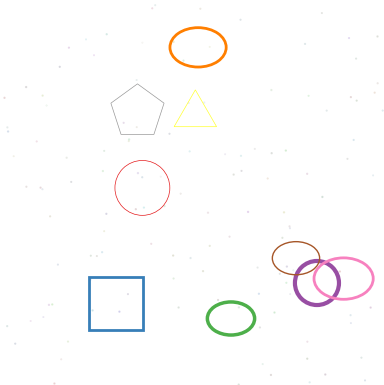[{"shape": "circle", "thickness": 0.5, "radius": 0.36, "center": [0.37, 0.512]}, {"shape": "square", "thickness": 2, "radius": 0.35, "center": [0.302, 0.211]}, {"shape": "oval", "thickness": 2.5, "radius": 0.31, "center": [0.6, 0.173]}, {"shape": "circle", "thickness": 3, "radius": 0.29, "center": [0.823, 0.265]}, {"shape": "oval", "thickness": 2, "radius": 0.37, "center": [0.514, 0.877]}, {"shape": "triangle", "thickness": 0.5, "radius": 0.32, "center": [0.507, 0.703]}, {"shape": "oval", "thickness": 1, "radius": 0.31, "center": [0.769, 0.329]}, {"shape": "oval", "thickness": 2, "radius": 0.38, "center": [0.893, 0.276]}, {"shape": "pentagon", "thickness": 0.5, "radius": 0.36, "center": [0.357, 0.71]}]